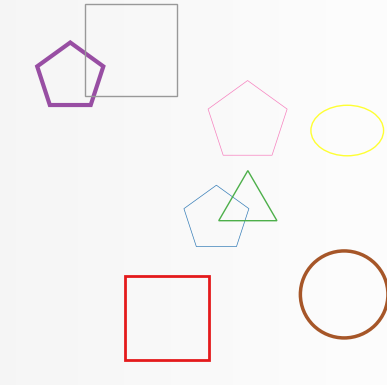[{"shape": "square", "thickness": 2, "radius": 0.55, "center": [0.431, 0.174]}, {"shape": "pentagon", "thickness": 0.5, "radius": 0.44, "center": [0.558, 0.431]}, {"shape": "triangle", "thickness": 1, "radius": 0.43, "center": [0.64, 0.47]}, {"shape": "pentagon", "thickness": 3, "radius": 0.45, "center": [0.181, 0.8]}, {"shape": "oval", "thickness": 1, "radius": 0.47, "center": [0.896, 0.661]}, {"shape": "circle", "thickness": 2.5, "radius": 0.56, "center": [0.888, 0.235]}, {"shape": "pentagon", "thickness": 0.5, "radius": 0.54, "center": [0.639, 0.684]}, {"shape": "square", "thickness": 1, "radius": 0.59, "center": [0.337, 0.87]}]